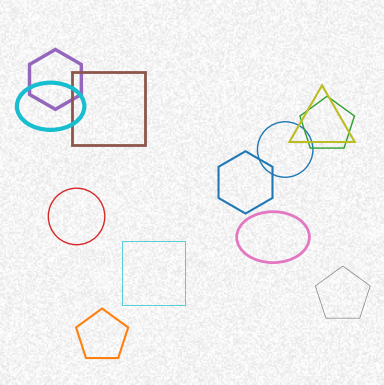[{"shape": "hexagon", "thickness": 1.5, "radius": 0.4, "center": [0.638, 0.526]}, {"shape": "circle", "thickness": 1, "radius": 0.36, "center": [0.741, 0.612]}, {"shape": "pentagon", "thickness": 1.5, "radius": 0.36, "center": [0.265, 0.128]}, {"shape": "pentagon", "thickness": 1, "radius": 0.37, "center": [0.85, 0.676]}, {"shape": "circle", "thickness": 1, "radius": 0.37, "center": [0.199, 0.438]}, {"shape": "hexagon", "thickness": 2.5, "radius": 0.39, "center": [0.144, 0.794]}, {"shape": "square", "thickness": 2, "radius": 0.48, "center": [0.282, 0.718]}, {"shape": "oval", "thickness": 2, "radius": 0.47, "center": [0.709, 0.384]}, {"shape": "pentagon", "thickness": 0.5, "radius": 0.37, "center": [0.89, 0.234]}, {"shape": "triangle", "thickness": 1.5, "radius": 0.49, "center": [0.836, 0.68]}, {"shape": "oval", "thickness": 3, "radius": 0.44, "center": [0.131, 0.724]}, {"shape": "square", "thickness": 0.5, "radius": 0.41, "center": [0.399, 0.291]}]